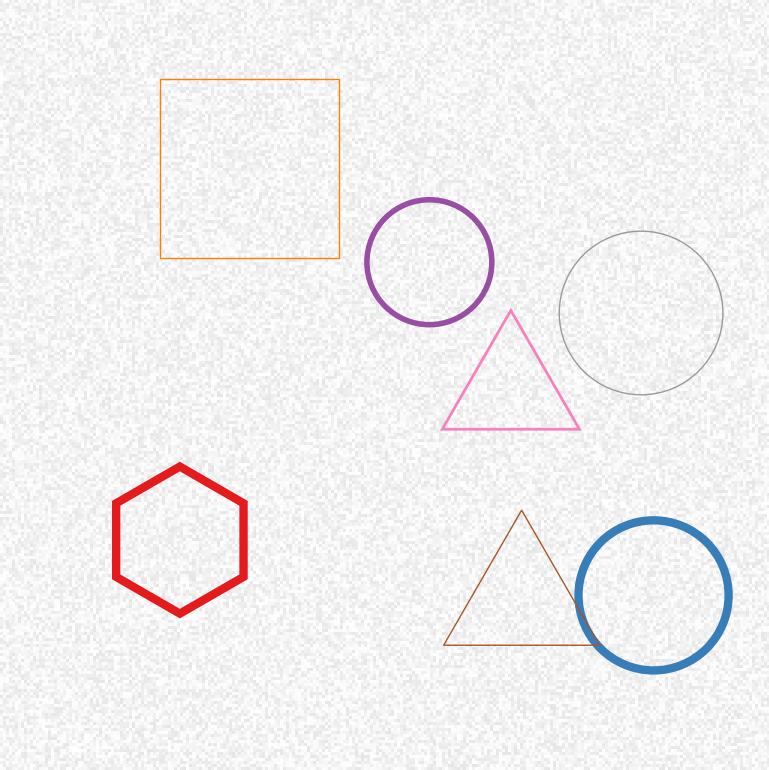[{"shape": "hexagon", "thickness": 3, "radius": 0.48, "center": [0.234, 0.299]}, {"shape": "circle", "thickness": 3, "radius": 0.49, "center": [0.849, 0.227]}, {"shape": "circle", "thickness": 2, "radius": 0.41, "center": [0.558, 0.659]}, {"shape": "square", "thickness": 0.5, "radius": 0.58, "center": [0.324, 0.781]}, {"shape": "triangle", "thickness": 0.5, "radius": 0.58, "center": [0.677, 0.221]}, {"shape": "triangle", "thickness": 1, "radius": 0.51, "center": [0.663, 0.494]}, {"shape": "circle", "thickness": 0.5, "radius": 0.53, "center": [0.833, 0.594]}]